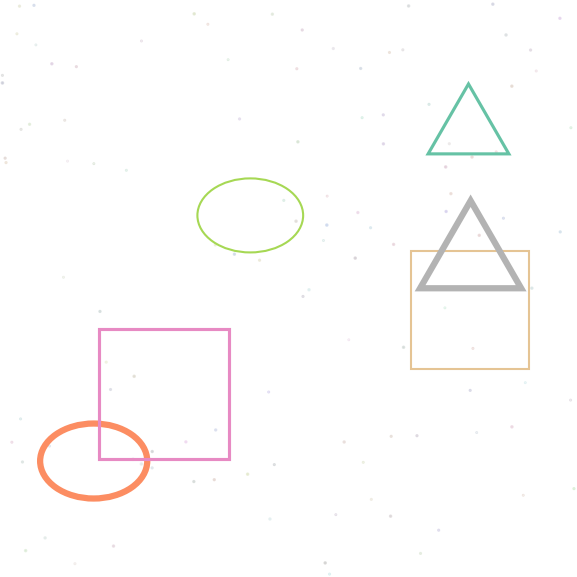[{"shape": "triangle", "thickness": 1.5, "radius": 0.4, "center": [0.811, 0.773]}, {"shape": "oval", "thickness": 3, "radius": 0.46, "center": [0.162, 0.201]}, {"shape": "square", "thickness": 1.5, "radius": 0.56, "center": [0.284, 0.317]}, {"shape": "oval", "thickness": 1, "radius": 0.46, "center": [0.433, 0.626]}, {"shape": "square", "thickness": 1, "radius": 0.51, "center": [0.814, 0.462]}, {"shape": "triangle", "thickness": 3, "radius": 0.51, "center": [0.815, 0.551]}]